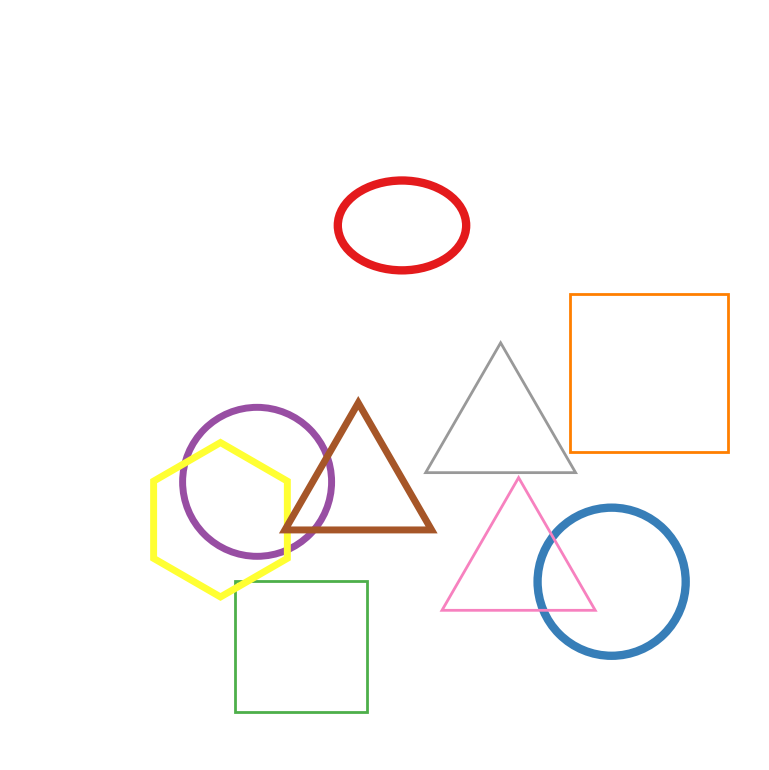[{"shape": "oval", "thickness": 3, "radius": 0.42, "center": [0.522, 0.707]}, {"shape": "circle", "thickness": 3, "radius": 0.48, "center": [0.794, 0.245]}, {"shape": "square", "thickness": 1, "radius": 0.43, "center": [0.391, 0.161]}, {"shape": "circle", "thickness": 2.5, "radius": 0.48, "center": [0.334, 0.374]}, {"shape": "square", "thickness": 1, "radius": 0.51, "center": [0.843, 0.515]}, {"shape": "hexagon", "thickness": 2.5, "radius": 0.5, "center": [0.286, 0.325]}, {"shape": "triangle", "thickness": 2.5, "radius": 0.55, "center": [0.465, 0.367]}, {"shape": "triangle", "thickness": 1, "radius": 0.57, "center": [0.674, 0.265]}, {"shape": "triangle", "thickness": 1, "radius": 0.56, "center": [0.65, 0.442]}]